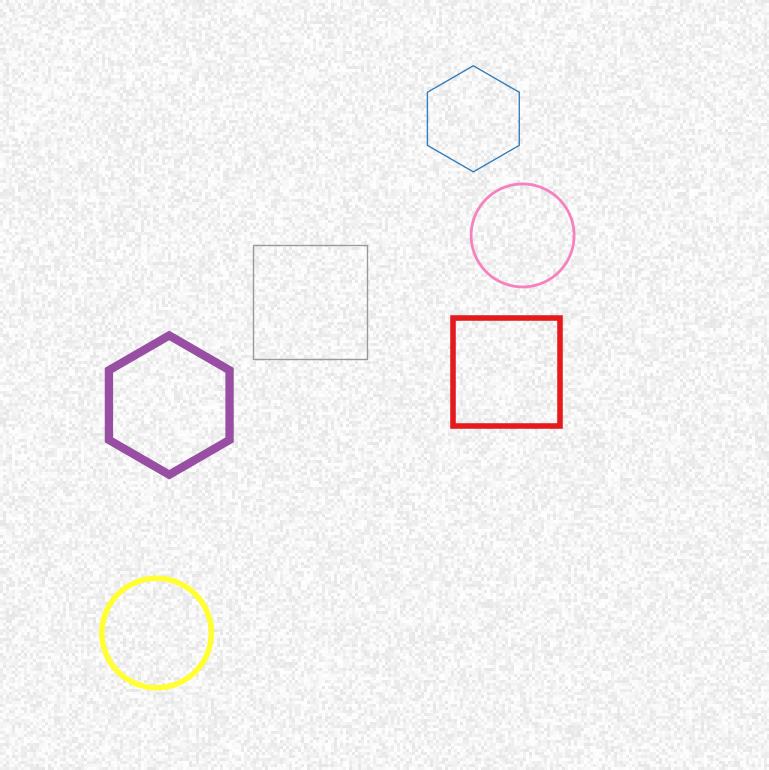[{"shape": "square", "thickness": 2, "radius": 0.35, "center": [0.658, 0.517]}, {"shape": "hexagon", "thickness": 0.5, "radius": 0.34, "center": [0.615, 0.846]}, {"shape": "hexagon", "thickness": 3, "radius": 0.45, "center": [0.22, 0.474]}, {"shape": "circle", "thickness": 2, "radius": 0.36, "center": [0.203, 0.178]}, {"shape": "circle", "thickness": 1, "radius": 0.33, "center": [0.679, 0.694]}, {"shape": "square", "thickness": 0.5, "radius": 0.37, "center": [0.403, 0.608]}]